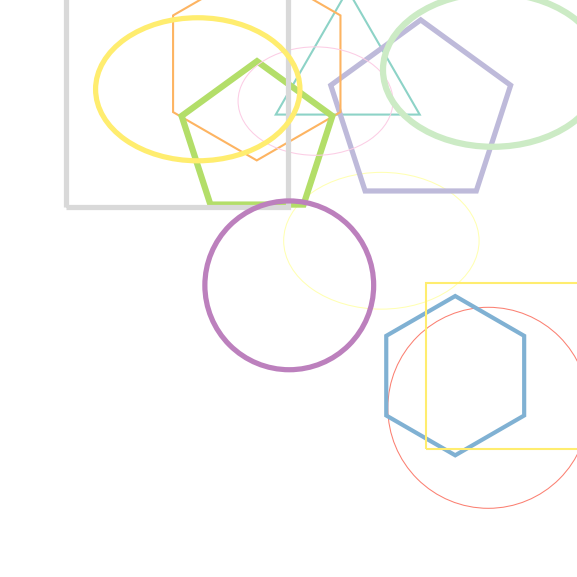[{"shape": "triangle", "thickness": 1, "radius": 0.72, "center": [0.602, 0.873]}, {"shape": "oval", "thickness": 0.5, "radius": 0.85, "center": [0.66, 0.582]}, {"shape": "pentagon", "thickness": 2.5, "radius": 0.82, "center": [0.728, 0.801]}, {"shape": "circle", "thickness": 0.5, "radius": 0.87, "center": [0.846, 0.293]}, {"shape": "hexagon", "thickness": 2, "radius": 0.69, "center": [0.788, 0.349]}, {"shape": "hexagon", "thickness": 1, "radius": 0.84, "center": [0.445, 0.889]}, {"shape": "pentagon", "thickness": 3, "radius": 0.69, "center": [0.445, 0.756]}, {"shape": "oval", "thickness": 0.5, "radius": 0.67, "center": [0.546, 0.824]}, {"shape": "square", "thickness": 2.5, "radius": 0.96, "center": [0.306, 0.833]}, {"shape": "circle", "thickness": 2.5, "radius": 0.73, "center": [0.501, 0.505]}, {"shape": "oval", "thickness": 3, "radius": 0.95, "center": [0.853, 0.878]}, {"shape": "square", "thickness": 1, "radius": 0.72, "center": [0.882, 0.365]}, {"shape": "oval", "thickness": 2.5, "radius": 0.88, "center": [0.342, 0.845]}]